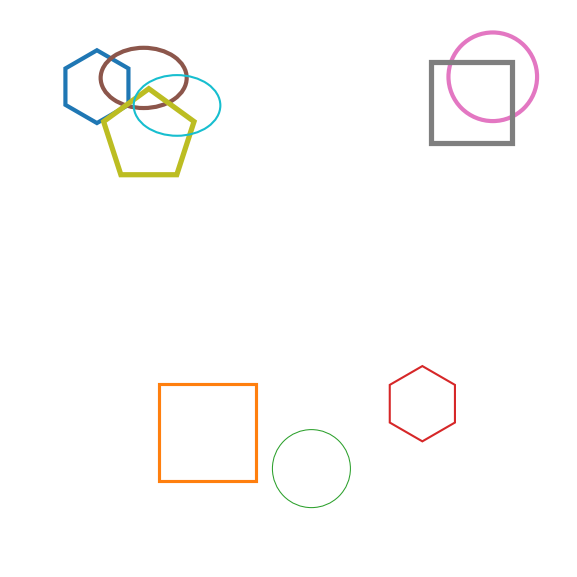[{"shape": "hexagon", "thickness": 2, "radius": 0.32, "center": [0.168, 0.849]}, {"shape": "square", "thickness": 1.5, "radius": 0.42, "center": [0.359, 0.251]}, {"shape": "circle", "thickness": 0.5, "radius": 0.34, "center": [0.539, 0.188]}, {"shape": "hexagon", "thickness": 1, "radius": 0.33, "center": [0.731, 0.3]}, {"shape": "oval", "thickness": 2, "radius": 0.37, "center": [0.249, 0.864]}, {"shape": "circle", "thickness": 2, "radius": 0.38, "center": [0.853, 0.866]}, {"shape": "square", "thickness": 2.5, "radius": 0.35, "center": [0.816, 0.822]}, {"shape": "pentagon", "thickness": 2.5, "radius": 0.41, "center": [0.258, 0.763]}, {"shape": "oval", "thickness": 1, "radius": 0.38, "center": [0.307, 0.817]}]